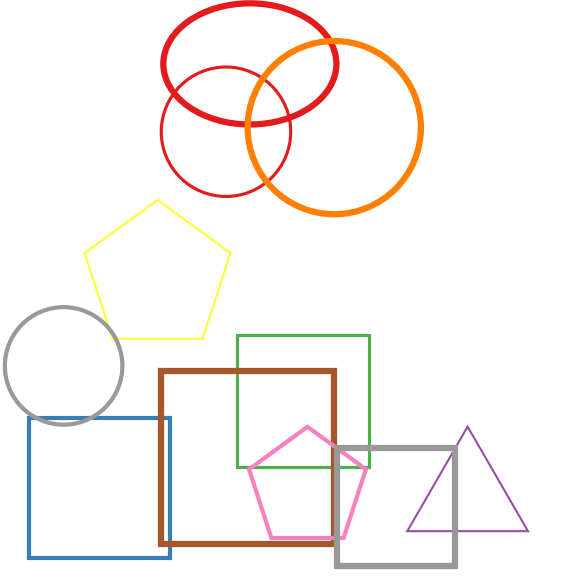[{"shape": "oval", "thickness": 3, "radius": 0.75, "center": [0.433, 0.888]}, {"shape": "circle", "thickness": 1.5, "radius": 0.56, "center": [0.391, 0.771]}, {"shape": "square", "thickness": 2, "radius": 0.61, "center": [0.172, 0.154]}, {"shape": "square", "thickness": 1.5, "radius": 0.57, "center": [0.524, 0.305]}, {"shape": "triangle", "thickness": 1, "radius": 0.6, "center": [0.81, 0.14]}, {"shape": "circle", "thickness": 3, "radius": 0.75, "center": [0.579, 0.778]}, {"shape": "pentagon", "thickness": 1, "radius": 0.66, "center": [0.273, 0.52]}, {"shape": "square", "thickness": 3, "radius": 0.75, "center": [0.429, 0.206]}, {"shape": "pentagon", "thickness": 2, "radius": 0.53, "center": [0.532, 0.154]}, {"shape": "circle", "thickness": 2, "radius": 0.51, "center": [0.11, 0.366]}, {"shape": "square", "thickness": 3, "radius": 0.51, "center": [0.685, 0.12]}]